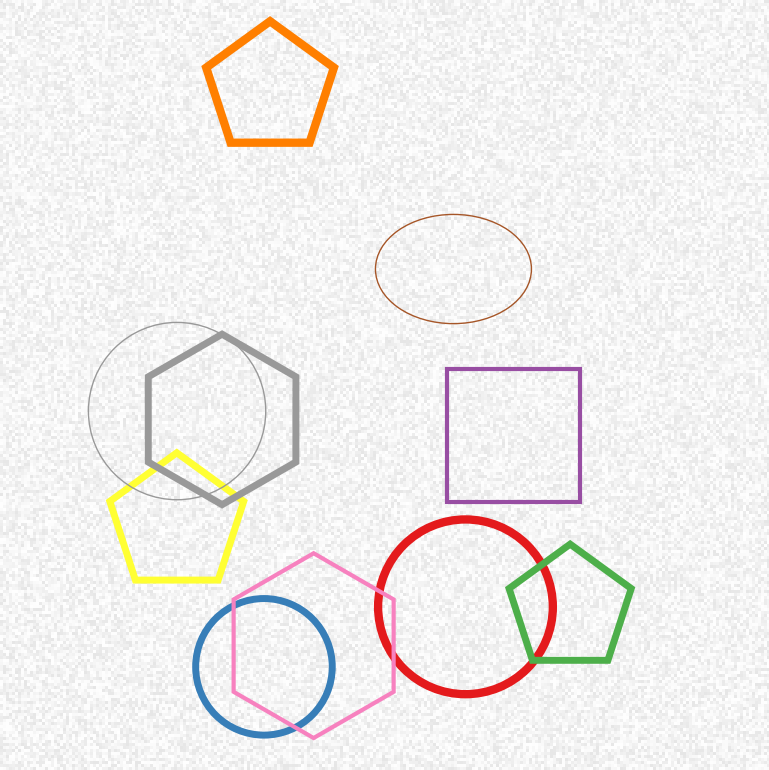[{"shape": "circle", "thickness": 3, "radius": 0.57, "center": [0.605, 0.212]}, {"shape": "circle", "thickness": 2.5, "radius": 0.44, "center": [0.343, 0.134]}, {"shape": "pentagon", "thickness": 2.5, "radius": 0.42, "center": [0.74, 0.21]}, {"shape": "square", "thickness": 1.5, "radius": 0.43, "center": [0.667, 0.434]}, {"shape": "pentagon", "thickness": 3, "radius": 0.44, "center": [0.351, 0.885]}, {"shape": "pentagon", "thickness": 2.5, "radius": 0.46, "center": [0.23, 0.321]}, {"shape": "oval", "thickness": 0.5, "radius": 0.51, "center": [0.589, 0.651]}, {"shape": "hexagon", "thickness": 1.5, "radius": 0.6, "center": [0.407, 0.162]}, {"shape": "hexagon", "thickness": 2.5, "radius": 0.55, "center": [0.288, 0.455]}, {"shape": "circle", "thickness": 0.5, "radius": 0.58, "center": [0.23, 0.466]}]